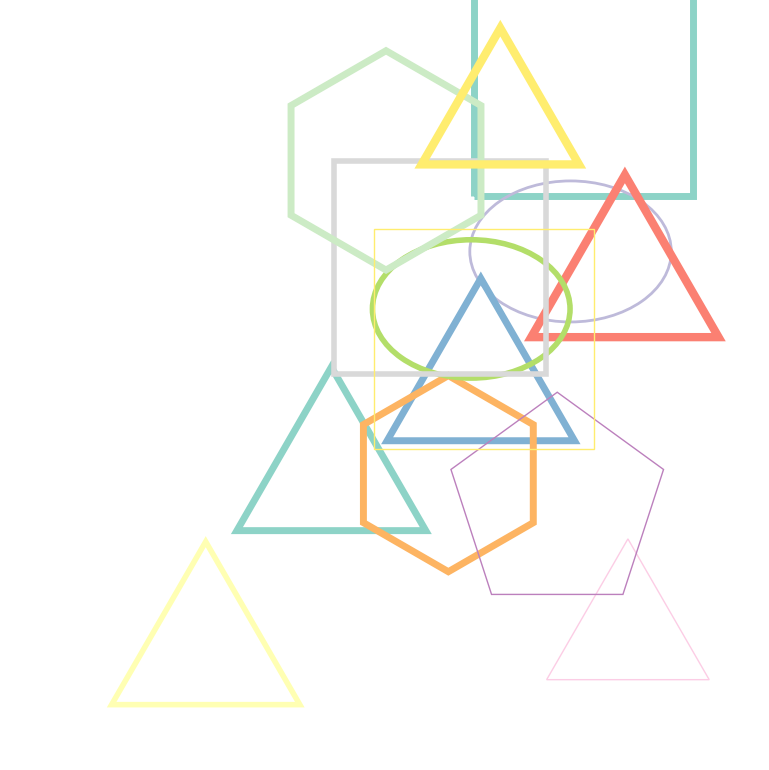[{"shape": "triangle", "thickness": 2.5, "radius": 0.71, "center": [0.43, 0.382]}, {"shape": "square", "thickness": 2.5, "radius": 0.71, "center": [0.758, 0.888]}, {"shape": "triangle", "thickness": 2, "radius": 0.71, "center": [0.267, 0.155]}, {"shape": "oval", "thickness": 1, "radius": 0.65, "center": [0.741, 0.673]}, {"shape": "triangle", "thickness": 3, "radius": 0.7, "center": [0.812, 0.632]}, {"shape": "triangle", "thickness": 2.5, "radius": 0.7, "center": [0.624, 0.498]}, {"shape": "hexagon", "thickness": 2.5, "radius": 0.64, "center": [0.582, 0.385]}, {"shape": "oval", "thickness": 2, "radius": 0.64, "center": [0.612, 0.599]}, {"shape": "triangle", "thickness": 0.5, "radius": 0.61, "center": [0.815, 0.178]}, {"shape": "square", "thickness": 2, "radius": 0.69, "center": [0.571, 0.653]}, {"shape": "pentagon", "thickness": 0.5, "radius": 0.73, "center": [0.724, 0.345]}, {"shape": "hexagon", "thickness": 2.5, "radius": 0.71, "center": [0.501, 0.792]}, {"shape": "square", "thickness": 0.5, "radius": 0.71, "center": [0.629, 0.56]}, {"shape": "triangle", "thickness": 3, "radius": 0.59, "center": [0.65, 0.845]}]